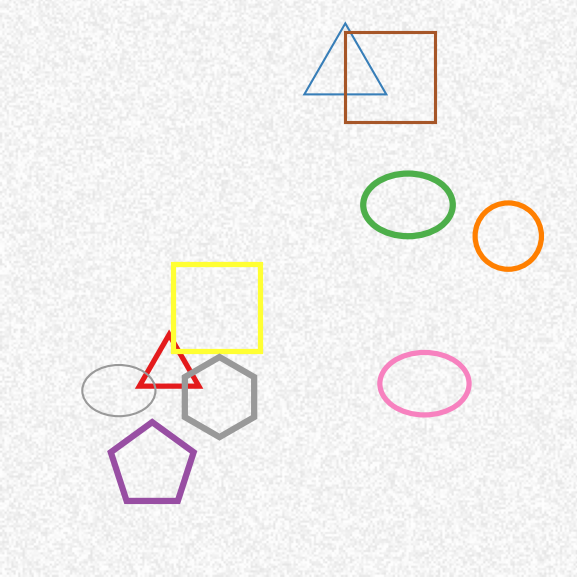[{"shape": "triangle", "thickness": 2.5, "radius": 0.3, "center": [0.293, 0.36]}, {"shape": "triangle", "thickness": 1, "radius": 0.41, "center": [0.598, 0.877]}, {"shape": "oval", "thickness": 3, "radius": 0.39, "center": [0.706, 0.644]}, {"shape": "pentagon", "thickness": 3, "radius": 0.38, "center": [0.264, 0.193]}, {"shape": "circle", "thickness": 2.5, "radius": 0.29, "center": [0.88, 0.59]}, {"shape": "square", "thickness": 2.5, "radius": 0.38, "center": [0.374, 0.467]}, {"shape": "square", "thickness": 1.5, "radius": 0.39, "center": [0.676, 0.866]}, {"shape": "oval", "thickness": 2.5, "radius": 0.39, "center": [0.735, 0.335]}, {"shape": "hexagon", "thickness": 3, "radius": 0.35, "center": [0.38, 0.312]}, {"shape": "oval", "thickness": 1, "radius": 0.32, "center": [0.206, 0.323]}]